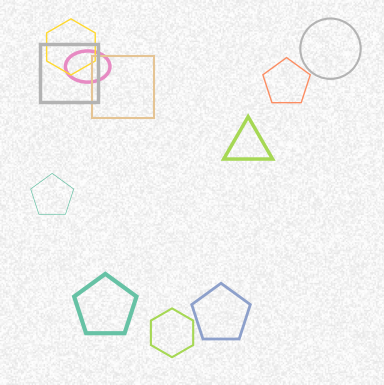[{"shape": "pentagon", "thickness": 0.5, "radius": 0.29, "center": [0.136, 0.491]}, {"shape": "pentagon", "thickness": 3, "radius": 0.43, "center": [0.274, 0.203]}, {"shape": "pentagon", "thickness": 1, "radius": 0.32, "center": [0.744, 0.786]}, {"shape": "pentagon", "thickness": 2, "radius": 0.4, "center": [0.574, 0.184]}, {"shape": "oval", "thickness": 2.5, "radius": 0.29, "center": [0.228, 0.827]}, {"shape": "triangle", "thickness": 2.5, "radius": 0.37, "center": [0.645, 0.624]}, {"shape": "hexagon", "thickness": 1.5, "radius": 0.32, "center": [0.447, 0.136]}, {"shape": "hexagon", "thickness": 1, "radius": 0.36, "center": [0.184, 0.878]}, {"shape": "square", "thickness": 1.5, "radius": 0.4, "center": [0.32, 0.774]}, {"shape": "circle", "thickness": 1.5, "radius": 0.39, "center": [0.858, 0.873]}, {"shape": "square", "thickness": 2.5, "radius": 0.37, "center": [0.179, 0.811]}]